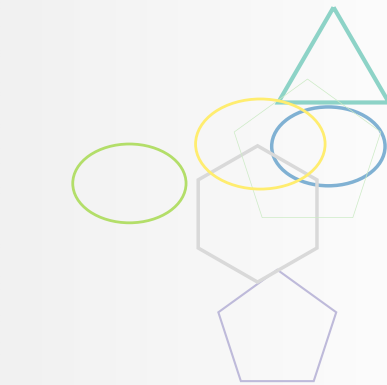[{"shape": "triangle", "thickness": 3, "radius": 0.82, "center": [0.861, 0.816]}, {"shape": "pentagon", "thickness": 1.5, "radius": 0.8, "center": [0.716, 0.139]}, {"shape": "oval", "thickness": 2.5, "radius": 0.73, "center": [0.847, 0.62]}, {"shape": "oval", "thickness": 2, "radius": 0.73, "center": [0.334, 0.524]}, {"shape": "hexagon", "thickness": 2.5, "radius": 0.88, "center": [0.665, 0.444]}, {"shape": "pentagon", "thickness": 0.5, "radius": 0.99, "center": [0.794, 0.596]}, {"shape": "oval", "thickness": 2, "radius": 0.84, "center": [0.672, 0.626]}]